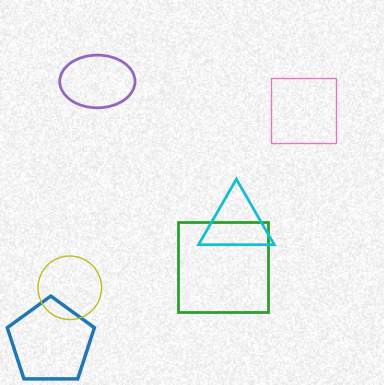[{"shape": "pentagon", "thickness": 2.5, "radius": 0.59, "center": [0.132, 0.112]}, {"shape": "square", "thickness": 2, "radius": 0.58, "center": [0.58, 0.307]}, {"shape": "oval", "thickness": 2, "radius": 0.49, "center": [0.253, 0.788]}, {"shape": "square", "thickness": 1, "radius": 0.42, "center": [0.789, 0.713]}, {"shape": "circle", "thickness": 1, "radius": 0.41, "center": [0.181, 0.252]}, {"shape": "triangle", "thickness": 2, "radius": 0.57, "center": [0.614, 0.421]}]